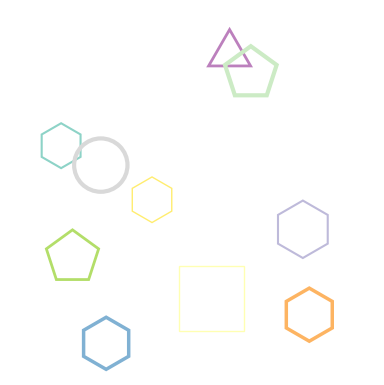[{"shape": "hexagon", "thickness": 1.5, "radius": 0.29, "center": [0.159, 0.622]}, {"shape": "square", "thickness": 1, "radius": 0.43, "center": [0.55, 0.225]}, {"shape": "hexagon", "thickness": 1.5, "radius": 0.37, "center": [0.787, 0.404]}, {"shape": "hexagon", "thickness": 2.5, "radius": 0.34, "center": [0.276, 0.108]}, {"shape": "hexagon", "thickness": 2.5, "radius": 0.34, "center": [0.803, 0.183]}, {"shape": "pentagon", "thickness": 2, "radius": 0.36, "center": [0.188, 0.332]}, {"shape": "circle", "thickness": 3, "radius": 0.35, "center": [0.262, 0.571]}, {"shape": "triangle", "thickness": 2, "radius": 0.31, "center": [0.596, 0.86]}, {"shape": "pentagon", "thickness": 3, "radius": 0.35, "center": [0.651, 0.809]}, {"shape": "hexagon", "thickness": 1, "radius": 0.3, "center": [0.395, 0.481]}]